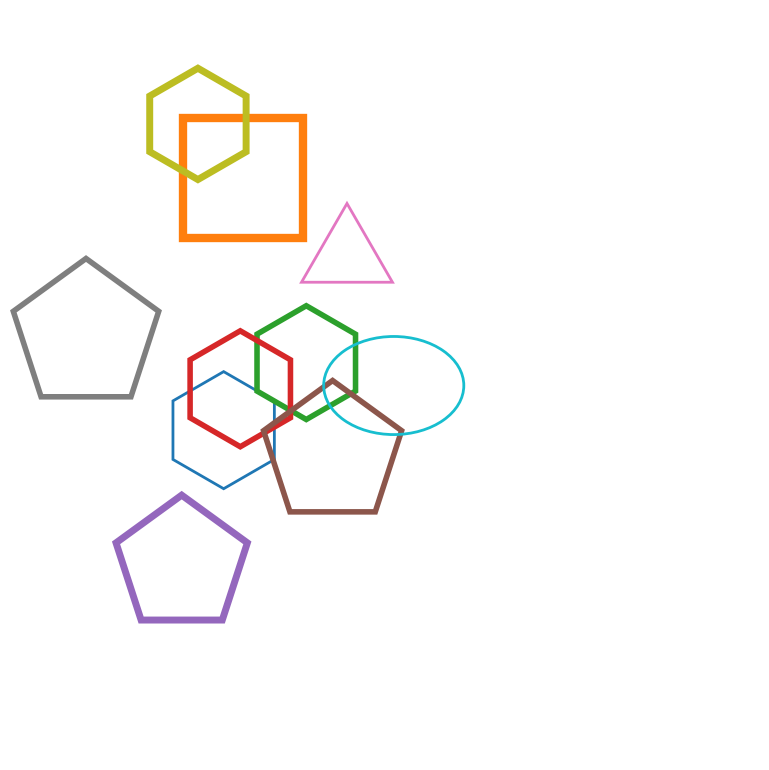[{"shape": "hexagon", "thickness": 1, "radius": 0.38, "center": [0.29, 0.441]}, {"shape": "square", "thickness": 3, "radius": 0.39, "center": [0.315, 0.769]}, {"shape": "hexagon", "thickness": 2, "radius": 0.37, "center": [0.398, 0.529]}, {"shape": "hexagon", "thickness": 2, "radius": 0.38, "center": [0.312, 0.495]}, {"shape": "pentagon", "thickness": 2.5, "radius": 0.45, "center": [0.236, 0.267]}, {"shape": "pentagon", "thickness": 2, "radius": 0.47, "center": [0.432, 0.412]}, {"shape": "triangle", "thickness": 1, "radius": 0.34, "center": [0.451, 0.668]}, {"shape": "pentagon", "thickness": 2, "radius": 0.5, "center": [0.112, 0.565]}, {"shape": "hexagon", "thickness": 2.5, "radius": 0.36, "center": [0.257, 0.839]}, {"shape": "oval", "thickness": 1, "radius": 0.46, "center": [0.511, 0.499]}]